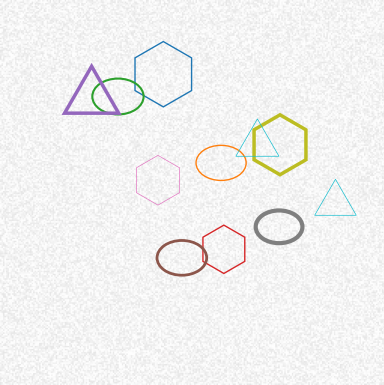[{"shape": "hexagon", "thickness": 1, "radius": 0.42, "center": [0.424, 0.807]}, {"shape": "oval", "thickness": 1, "radius": 0.33, "center": [0.574, 0.577]}, {"shape": "oval", "thickness": 1.5, "radius": 0.33, "center": [0.306, 0.749]}, {"shape": "hexagon", "thickness": 1, "radius": 0.31, "center": [0.581, 0.352]}, {"shape": "triangle", "thickness": 2.5, "radius": 0.41, "center": [0.238, 0.747]}, {"shape": "oval", "thickness": 2, "radius": 0.32, "center": [0.472, 0.33]}, {"shape": "hexagon", "thickness": 0.5, "radius": 0.32, "center": [0.41, 0.532]}, {"shape": "oval", "thickness": 3, "radius": 0.3, "center": [0.725, 0.411]}, {"shape": "hexagon", "thickness": 2.5, "radius": 0.39, "center": [0.727, 0.624]}, {"shape": "triangle", "thickness": 0.5, "radius": 0.31, "center": [0.871, 0.472]}, {"shape": "triangle", "thickness": 0.5, "radius": 0.32, "center": [0.669, 0.626]}]